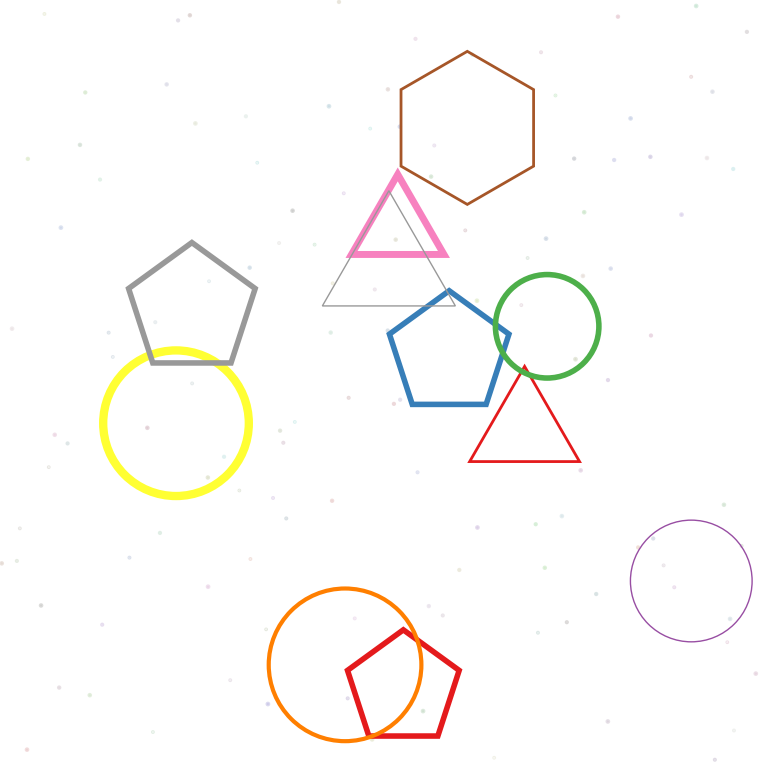[{"shape": "pentagon", "thickness": 2, "radius": 0.38, "center": [0.524, 0.106]}, {"shape": "triangle", "thickness": 1, "radius": 0.41, "center": [0.681, 0.442]}, {"shape": "pentagon", "thickness": 2, "radius": 0.41, "center": [0.583, 0.541]}, {"shape": "circle", "thickness": 2, "radius": 0.34, "center": [0.711, 0.576]}, {"shape": "circle", "thickness": 0.5, "radius": 0.4, "center": [0.898, 0.245]}, {"shape": "circle", "thickness": 1.5, "radius": 0.5, "center": [0.448, 0.137]}, {"shape": "circle", "thickness": 3, "radius": 0.47, "center": [0.229, 0.45]}, {"shape": "hexagon", "thickness": 1, "radius": 0.5, "center": [0.607, 0.834]}, {"shape": "triangle", "thickness": 2.5, "radius": 0.35, "center": [0.517, 0.704]}, {"shape": "triangle", "thickness": 0.5, "radius": 0.5, "center": [0.505, 0.653]}, {"shape": "pentagon", "thickness": 2, "radius": 0.43, "center": [0.249, 0.599]}]